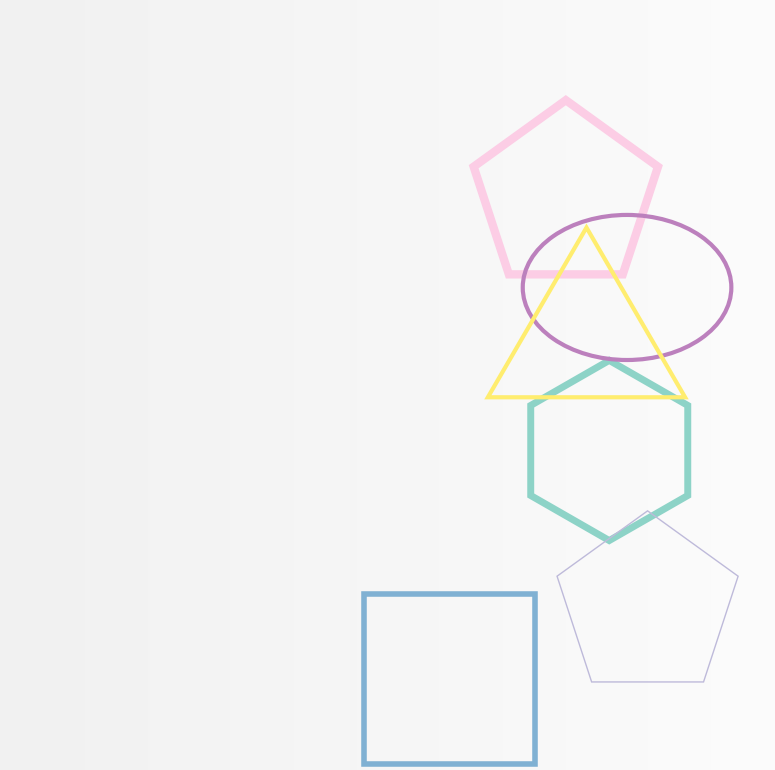[{"shape": "hexagon", "thickness": 2.5, "radius": 0.58, "center": [0.786, 0.415]}, {"shape": "pentagon", "thickness": 0.5, "radius": 0.61, "center": [0.836, 0.214]}, {"shape": "square", "thickness": 2, "radius": 0.55, "center": [0.58, 0.118]}, {"shape": "pentagon", "thickness": 3, "radius": 0.63, "center": [0.73, 0.745]}, {"shape": "oval", "thickness": 1.5, "radius": 0.67, "center": [0.809, 0.627]}, {"shape": "triangle", "thickness": 1.5, "radius": 0.73, "center": [0.757, 0.558]}]